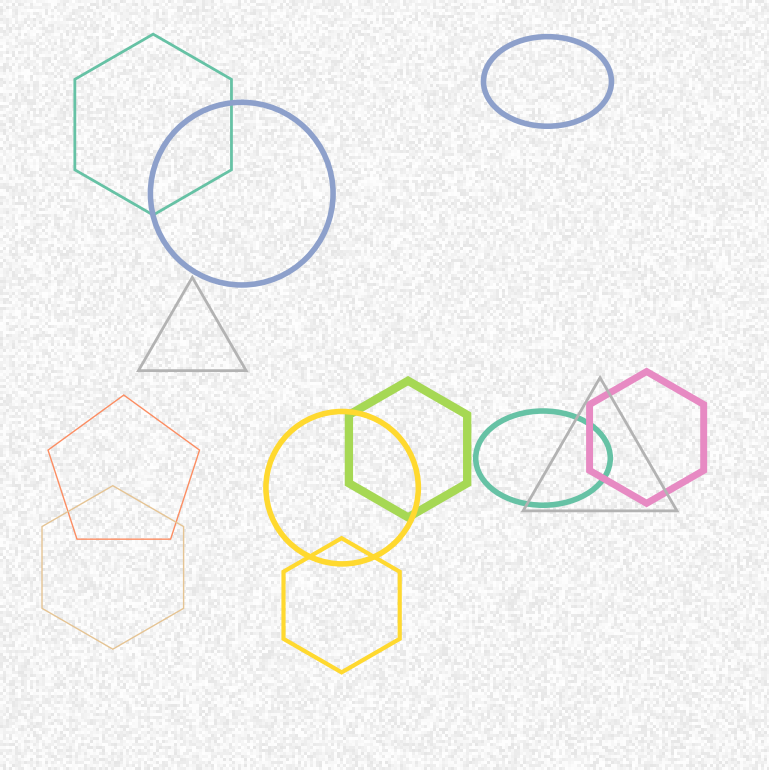[{"shape": "oval", "thickness": 2, "radius": 0.44, "center": [0.705, 0.405]}, {"shape": "hexagon", "thickness": 1, "radius": 0.59, "center": [0.199, 0.838]}, {"shape": "pentagon", "thickness": 0.5, "radius": 0.52, "center": [0.161, 0.383]}, {"shape": "oval", "thickness": 2, "radius": 0.42, "center": [0.711, 0.894]}, {"shape": "circle", "thickness": 2, "radius": 0.59, "center": [0.314, 0.749]}, {"shape": "hexagon", "thickness": 2.5, "radius": 0.43, "center": [0.84, 0.432]}, {"shape": "hexagon", "thickness": 3, "radius": 0.44, "center": [0.53, 0.417]}, {"shape": "hexagon", "thickness": 1.5, "radius": 0.44, "center": [0.444, 0.214]}, {"shape": "circle", "thickness": 2, "radius": 0.49, "center": [0.444, 0.367]}, {"shape": "hexagon", "thickness": 0.5, "radius": 0.53, "center": [0.147, 0.263]}, {"shape": "triangle", "thickness": 1, "radius": 0.58, "center": [0.779, 0.394]}, {"shape": "triangle", "thickness": 1, "radius": 0.4, "center": [0.25, 0.559]}]